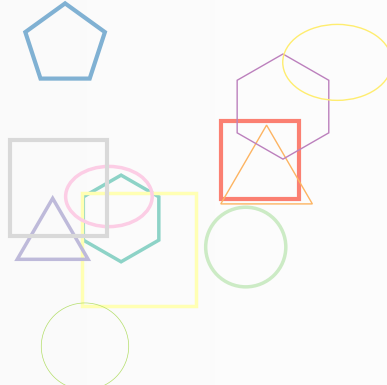[{"shape": "hexagon", "thickness": 2.5, "radius": 0.56, "center": [0.312, 0.433]}, {"shape": "square", "thickness": 2.5, "radius": 0.73, "center": [0.359, 0.351]}, {"shape": "triangle", "thickness": 2.5, "radius": 0.53, "center": [0.136, 0.379]}, {"shape": "square", "thickness": 3, "radius": 0.5, "center": [0.67, 0.584]}, {"shape": "pentagon", "thickness": 3, "radius": 0.54, "center": [0.168, 0.883]}, {"shape": "triangle", "thickness": 1, "radius": 0.68, "center": [0.688, 0.539]}, {"shape": "circle", "thickness": 0.5, "radius": 0.56, "center": [0.219, 0.1]}, {"shape": "oval", "thickness": 2.5, "radius": 0.56, "center": [0.281, 0.49]}, {"shape": "square", "thickness": 3, "radius": 0.62, "center": [0.151, 0.513]}, {"shape": "hexagon", "thickness": 1, "radius": 0.68, "center": [0.73, 0.723]}, {"shape": "circle", "thickness": 2.5, "radius": 0.52, "center": [0.634, 0.358]}, {"shape": "oval", "thickness": 1, "radius": 0.7, "center": [0.871, 0.838]}]